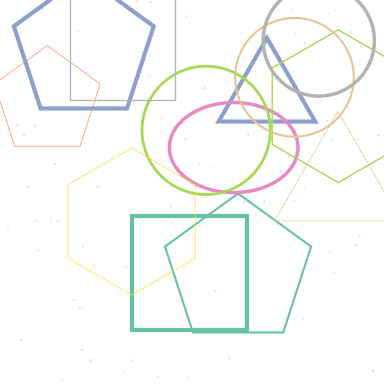[{"shape": "pentagon", "thickness": 1.5, "radius": 1.0, "center": [0.618, 0.298]}, {"shape": "square", "thickness": 3, "radius": 0.74, "center": [0.492, 0.291]}, {"shape": "pentagon", "thickness": 0.5, "radius": 0.72, "center": [0.123, 0.737]}, {"shape": "triangle", "thickness": 3, "radius": 0.72, "center": [0.693, 0.757]}, {"shape": "pentagon", "thickness": 3, "radius": 0.95, "center": [0.218, 0.873]}, {"shape": "oval", "thickness": 2.5, "radius": 0.84, "center": [0.607, 0.617]}, {"shape": "hexagon", "thickness": 1, "radius": 0.99, "center": [0.879, 0.724]}, {"shape": "circle", "thickness": 2, "radius": 0.83, "center": [0.535, 0.661]}, {"shape": "hexagon", "thickness": 0.5, "radius": 0.95, "center": [0.342, 0.425]}, {"shape": "triangle", "thickness": 0.5, "radius": 0.95, "center": [0.878, 0.521]}, {"shape": "circle", "thickness": 1.5, "radius": 0.77, "center": [0.765, 0.799]}, {"shape": "circle", "thickness": 2.5, "radius": 0.72, "center": [0.828, 0.895]}, {"shape": "square", "thickness": 1, "radius": 0.68, "center": [0.318, 0.876]}]